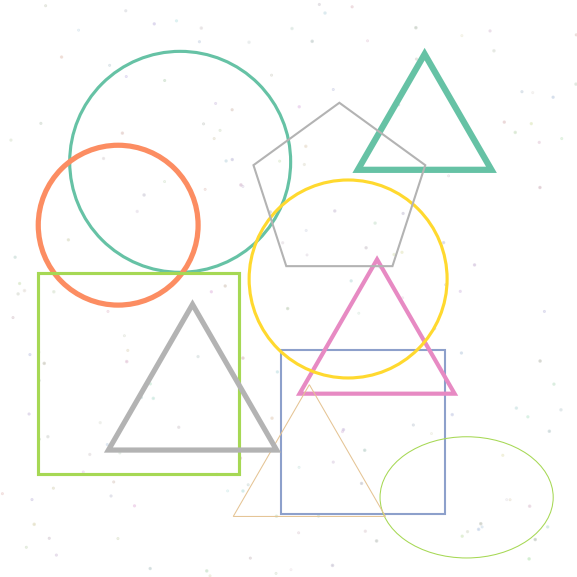[{"shape": "triangle", "thickness": 3, "radius": 0.67, "center": [0.735, 0.772]}, {"shape": "circle", "thickness": 1.5, "radius": 0.96, "center": [0.312, 0.719]}, {"shape": "circle", "thickness": 2.5, "radius": 0.69, "center": [0.205, 0.609]}, {"shape": "square", "thickness": 1, "radius": 0.71, "center": [0.628, 0.251]}, {"shape": "triangle", "thickness": 2, "radius": 0.78, "center": [0.653, 0.395]}, {"shape": "square", "thickness": 1.5, "radius": 0.87, "center": [0.24, 0.353]}, {"shape": "oval", "thickness": 0.5, "radius": 0.75, "center": [0.808, 0.138]}, {"shape": "circle", "thickness": 1.5, "radius": 0.86, "center": [0.603, 0.516]}, {"shape": "triangle", "thickness": 0.5, "radius": 0.76, "center": [0.536, 0.181]}, {"shape": "pentagon", "thickness": 1, "radius": 0.78, "center": [0.588, 0.665]}, {"shape": "triangle", "thickness": 2.5, "radius": 0.84, "center": [0.333, 0.304]}]